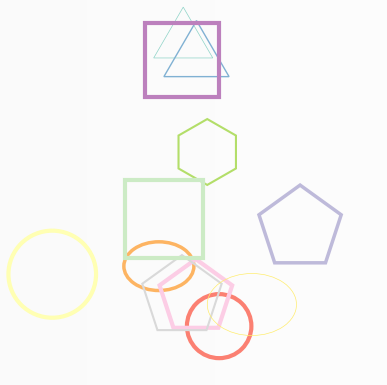[{"shape": "triangle", "thickness": 0.5, "radius": 0.44, "center": [0.473, 0.893]}, {"shape": "circle", "thickness": 3, "radius": 0.57, "center": [0.135, 0.288]}, {"shape": "pentagon", "thickness": 2.5, "radius": 0.56, "center": [0.774, 0.408]}, {"shape": "circle", "thickness": 3, "radius": 0.42, "center": [0.566, 0.153]}, {"shape": "triangle", "thickness": 1, "radius": 0.49, "center": [0.507, 0.849]}, {"shape": "oval", "thickness": 2.5, "radius": 0.45, "center": [0.41, 0.309]}, {"shape": "hexagon", "thickness": 1.5, "radius": 0.43, "center": [0.535, 0.605]}, {"shape": "pentagon", "thickness": 3, "radius": 0.49, "center": [0.505, 0.228]}, {"shape": "pentagon", "thickness": 1.5, "radius": 0.54, "center": [0.47, 0.23]}, {"shape": "square", "thickness": 3, "radius": 0.48, "center": [0.47, 0.844]}, {"shape": "square", "thickness": 3, "radius": 0.51, "center": [0.423, 0.431]}, {"shape": "oval", "thickness": 0.5, "radius": 0.58, "center": [0.65, 0.209]}]